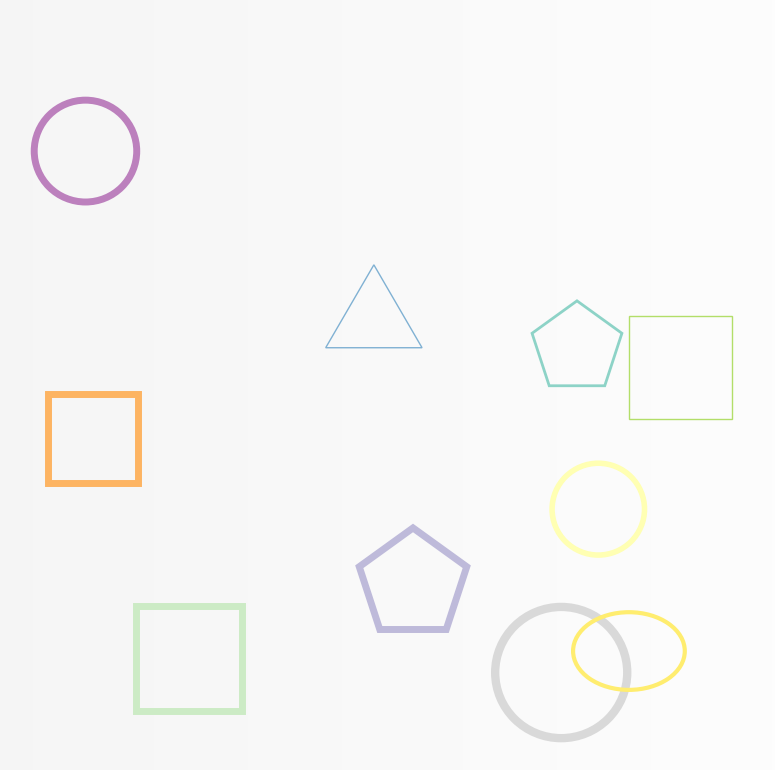[{"shape": "pentagon", "thickness": 1, "radius": 0.3, "center": [0.744, 0.548]}, {"shape": "circle", "thickness": 2, "radius": 0.3, "center": [0.772, 0.339]}, {"shape": "pentagon", "thickness": 2.5, "radius": 0.36, "center": [0.533, 0.241]}, {"shape": "triangle", "thickness": 0.5, "radius": 0.36, "center": [0.482, 0.584]}, {"shape": "square", "thickness": 2.5, "radius": 0.29, "center": [0.12, 0.431]}, {"shape": "square", "thickness": 0.5, "radius": 0.33, "center": [0.878, 0.523]}, {"shape": "circle", "thickness": 3, "radius": 0.43, "center": [0.724, 0.127]}, {"shape": "circle", "thickness": 2.5, "radius": 0.33, "center": [0.11, 0.804]}, {"shape": "square", "thickness": 2.5, "radius": 0.34, "center": [0.244, 0.144]}, {"shape": "oval", "thickness": 1.5, "radius": 0.36, "center": [0.812, 0.154]}]